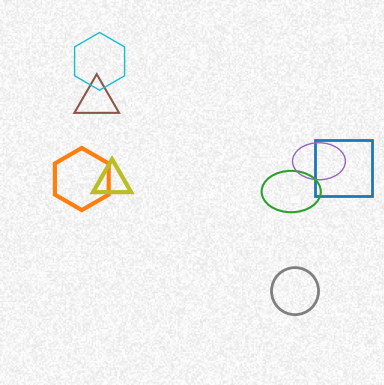[{"shape": "square", "thickness": 2, "radius": 0.37, "center": [0.892, 0.564]}, {"shape": "hexagon", "thickness": 3, "radius": 0.4, "center": [0.212, 0.535]}, {"shape": "oval", "thickness": 1.5, "radius": 0.38, "center": [0.756, 0.502]}, {"shape": "oval", "thickness": 1, "radius": 0.34, "center": [0.828, 0.581]}, {"shape": "triangle", "thickness": 1.5, "radius": 0.33, "center": [0.251, 0.74]}, {"shape": "circle", "thickness": 2, "radius": 0.31, "center": [0.766, 0.244]}, {"shape": "triangle", "thickness": 3, "radius": 0.29, "center": [0.291, 0.529]}, {"shape": "hexagon", "thickness": 1, "radius": 0.37, "center": [0.259, 0.841]}]